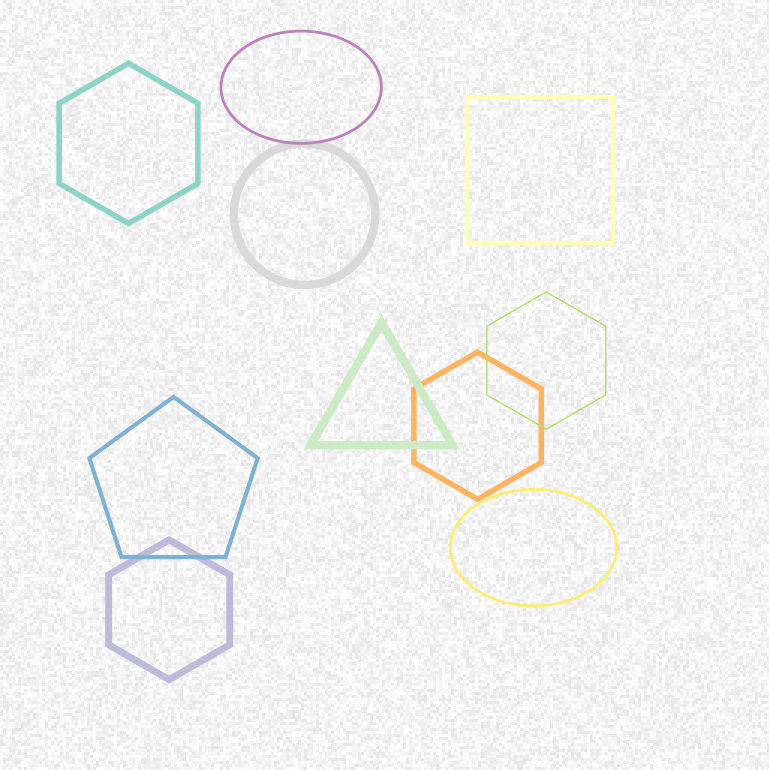[{"shape": "hexagon", "thickness": 2, "radius": 0.52, "center": [0.167, 0.814]}, {"shape": "square", "thickness": 1.5, "radius": 0.47, "center": [0.702, 0.779]}, {"shape": "hexagon", "thickness": 2.5, "radius": 0.45, "center": [0.22, 0.208]}, {"shape": "pentagon", "thickness": 1.5, "radius": 0.57, "center": [0.225, 0.37]}, {"shape": "hexagon", "thickness": 2, "radius": 0.48, "center": [0.62, 0.447]}, {"shape": "hexagon", "thickness": 0.5, "radius": 0.45, "center": [0.709, 0.532]}, {"shape": "circle", "thickness": 3, "radius": 0.46, "center": [0.396, 0.722]}, {"shape": "oval", "thickness": 1, "radius": 0.52, "center": [0.391, 0.887]}, {"shape": "triangle", "thickness": 3, "radius": 0.53, "center": [0.496, 0.475]}, {"shape": "oval", "thickness": 1, "radius": 0.54, "center": [0.693, 0.289]}]